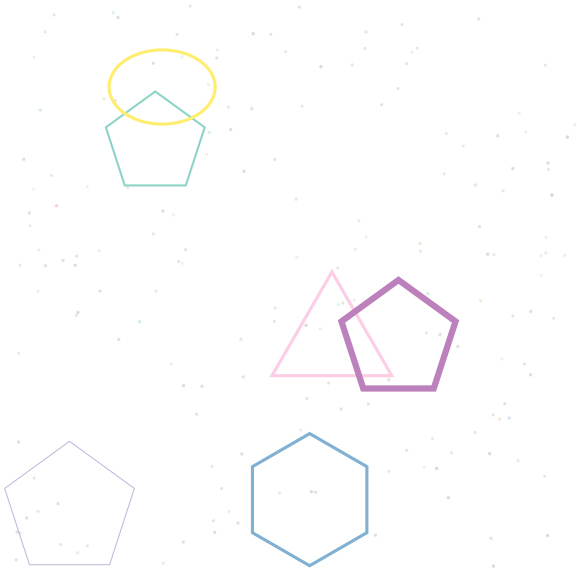[{"shape": "pentagon", "thickness": 1, "radius": 0.45, "center": [0.269, 0.751]}, {"shape": "pentagon", "thickness": 0.5, "radius": 0.59, "center": [0.12, 0.117]}, {"shape": "hexagon", "thickness": 1.5, "radius": 0.57, "center": [0.536, 0.134]}, {"shape": "triangle", "thickness": 1.5, "radius": 0.6, "center": [0.575, 0.408]}, {"shape": "pentagon", "thickness": 3, "radius": 0.52, "center": [0.69, 0.41]}, {"shape": "oval", "thickness": 1.5, "radius": 0.46, "center": [0.281, 0.848]}]